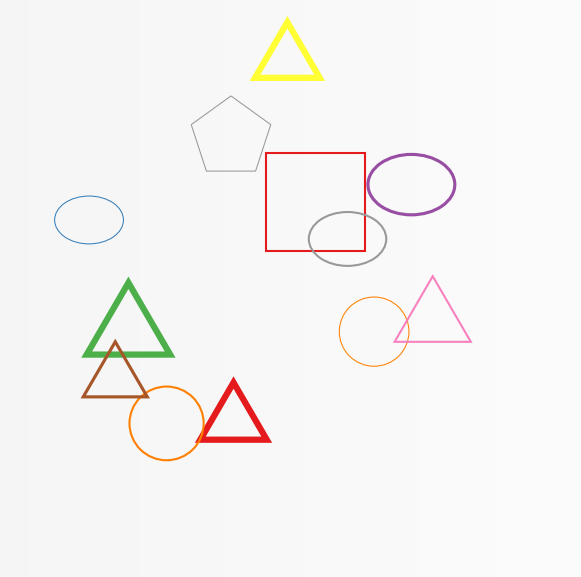[{"shape": "square", "thickness": 1, "radius": 0.42, "center": [0.543, 0.65]}, {"shape": "triangle", "thickness": 3, "radius": 0.33, "center": [0.402, 0.271]}, {"shape": "oval", "thickness": 0.5, "radius": 0.3, "center": [0.153, 0.618]}, {"shape": "triangle", "thickness": 3, "radius": 0.41, "center": [0.221, 0.427]}, {"shape": "oval", "thickness": 1.5, "radius": 0.37, "center": [0.708, 0.679]}, {"shape": "circle", "thickness": 1, "radius": 0.32, "center": [0.287, 0.266]}, {"shape": "circle", "thickness": 0.5, "radius": 0.3, "center": [0.644, 0.425]}, {"shape": "triangle", "thickness": 3, "radius": 0.32, "center": [0.494, 0.896]}, {"shape": "triangle", "thickness": 1.5, "radius": 0.32, "center": [0.198, 0.344]}, {"shape": "triangle", "thickness": 1, "radius": 0.38, "center": [0.744, 0.445]}, {"shape": "oval", "thickness": 1, "radius": 0.33, "center": [0.598, 0.585]}, {"shape": "pentagon", "thickness": 0.5, "radius": 0.36, "center": [0.397, 0.761]}]